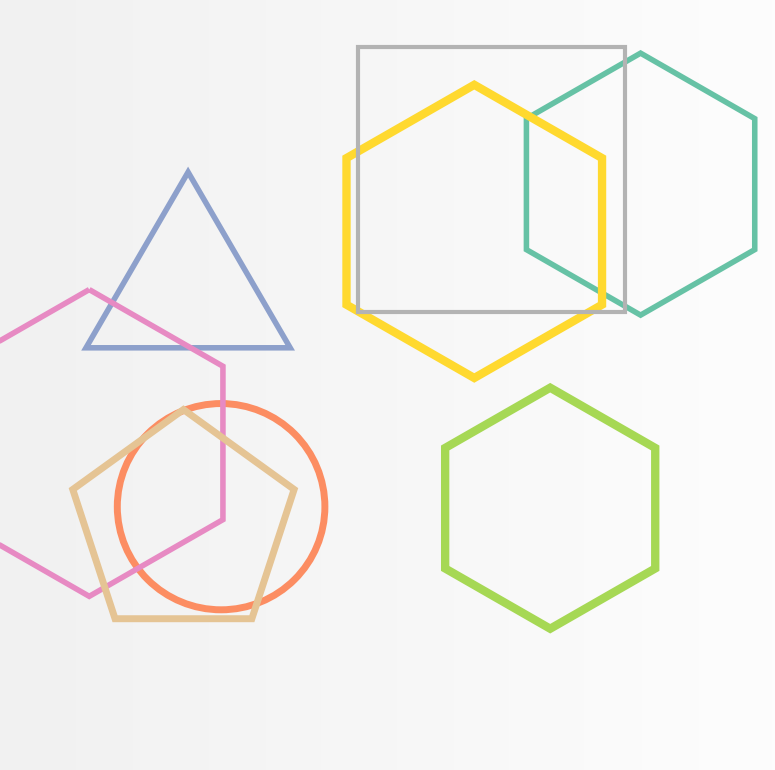[{"shape": "hexagon", "thickness": 2, "radius": 0.85, "center": [0.827, 0.761]}, {"shape": "circle", "thickness": 2.5, "radius": 0.67, "center": [0.285, 0.342]}, {"shape": "triangle", "thickness": 2, "radius": 0.76, "center": [0.243, 0.624]}, {"shape": "hexagon", "thickness": 2, "radius": 1.0, "center": [0.115, 0.425]}, {"shape": "hexagon", "thickness": 3, "radius": 0.78, "center": [0.71, 0.34]}, {"shape": "hexagon", "thickness": 3, "radius": 0.95, "center": [0.612, 0.699]}, {"shape": "pentagon", "thickness": 2.5, "radius": 0.75, "center": [0.237, 0.318]}, {"shape": "square", "thickness": 1.5, "radius": 0.86, "center": [0.635, 0.767]}]